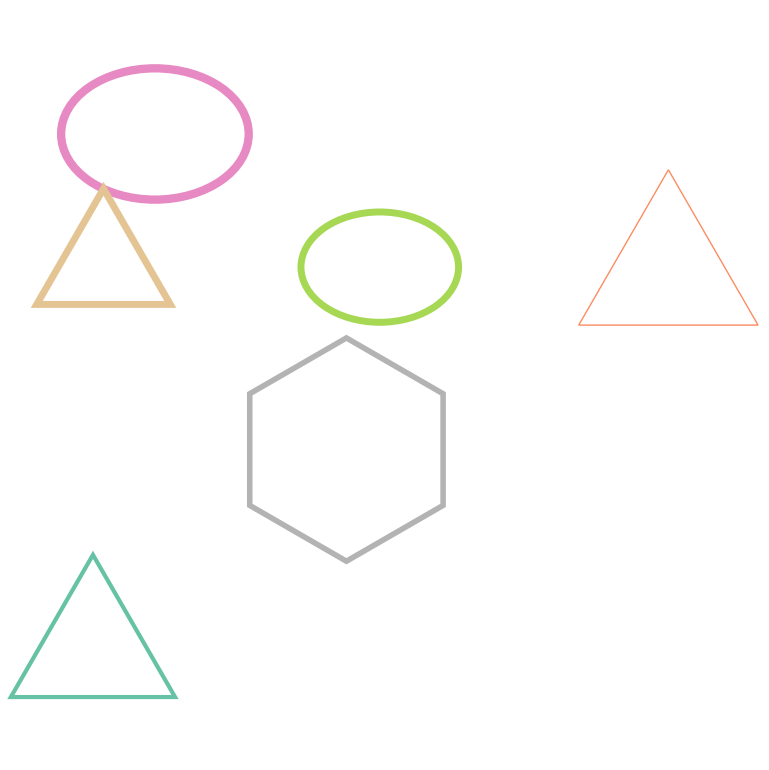[{"shape": "triangle", "thickness": 1.5, "radius": 0.62, "center": [0.121, 0.156]}, {"shape": "triangle", "thickness": 0.5, "radius": 0.67, "center": [0.868, 0.645]}, {"shape": "oval", "thickness": 3, "radius": 0.61, "center": [0.201, 0.826]}, {"shape": "oval", "thickness": 2.5, "radius": 0.51, "center": [0.493, 0.653]}, {"shape": "triangle", "thickness": 2.5, "radius": 0.5, "center": [0.134, 0.655]}, {"shape": "hexagon", "thickness": 2, "radius": 0.72, "center": [0.45, 0.416]}]